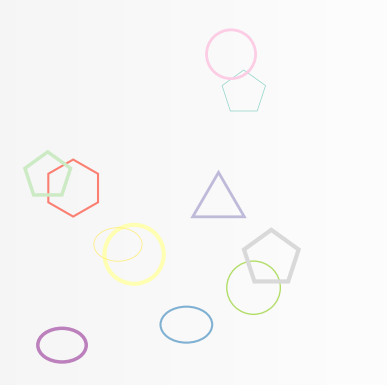[{"shape": "pentagon", "thickness": 0.5, "radius": 0.29, "center": [0.629, 0.759]}, {"shape": "circle", "thickness": 3, "radius": 0.38, "center": [0.346, 0.339]}, {"shape": "triangle", "thickness": 2, "radius": 0.38, "center": [0.564, 0.475]}, {"shape": "hexagon", "thickness": 1.5, "radius": 0.37, "center": [0.189, 0.512]}, {"shape": "oval", "thickness": 1.5, "radius": 0.33, "center": [0.481, 0.157]}, {"shape": "circle", "thickness": 1, "radius": 0.35, "center": [0.654, 0.253]}, {"shape": "circle", "thickness": 2, "radius": 0.32, "center": [0.596, 0.859]}, {"shape": "pentagon", "thickness": 3, "radius": 0.37, "center": [0.7, 0.329]}, {"shape": "oval", "thickness": 2.5, "radius": 0.31, "center": [0.16, 0.104]}, {"shape": "pentagon", "thickness": 2.5, "radius": 0.31, "center": [0.123, 0.544]}, {"shape": "oval", "thickness": 0.5, "radius": 0.31, "center": [0.304, 0.365]}]